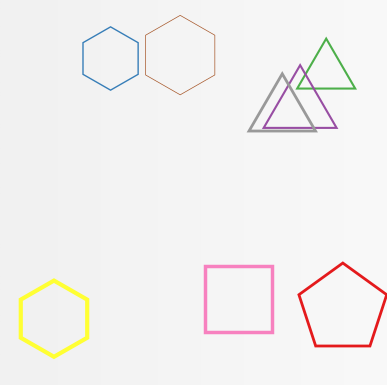[{"shape": "pentagon", "thickness": 2, "radius": 0.6, "center": [0.885, 0.198]}, {"shape": "hexagon", "thickness": 1, "radius": 0.41, "center": [0.285, 0.848]}, {"shape": "triangle", "thickness": 1.5, "radius": 0.43, "center": [0.842, 0.813]}, {"shape": "triangle", "thickness": 1.5, "radius": 0.54, "center": [0.775, 0.722]}, {"shape": "hexagon", "thickness": 3, "radius": 0.49, "center": [0.139, 0.172]}, {"shape": "hexagon", "thickness": 0.5, "radius": 0.52, "center": [0.465, 0.857]}, {"shape": "square", "thickness": 2.5, "radius": 0.43, "center": [0.615, 0.224]}, {"shape": "triangle", "thickness": 2, "radius": 0.5, "center": [0.728, 0.709]}]